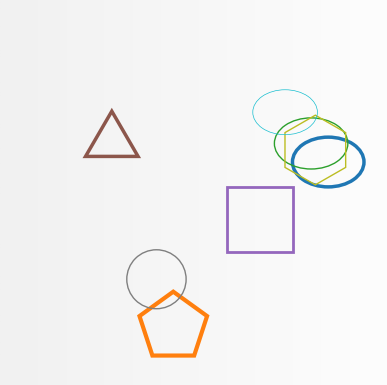[{"shape": "oval", "thickness": 2.5, "radius": 0.46, "center": [0.847, 0.579]}, {"shape": "pentagon", "thickness": 3, "radius": 0.46, "center": [0.447, 0.151]}, {"shape": "oval", "thickness": 1, "radius": 0.47, "center": [0.803, 0.627]}, {"shape": "square", "thickness": 2, "radius": 0.43, "center": [0.672, 0.43]}, {"shape": "triangle", "thickness": 2.5, "radius": 0.39, "center": [0.289, 0.633]}, {"shape": "circle", "thickness": 1, "radius": 0.38, "center": [0.404, 0.275]}, {"shape": "hexagon", "thickness": 1, "radius": 0.45, "center": [0.814, 0.61]}, {"shape": "oval", "thickness": 0.5, "radius": 0.42, "center": [0.736, 0.709]}]